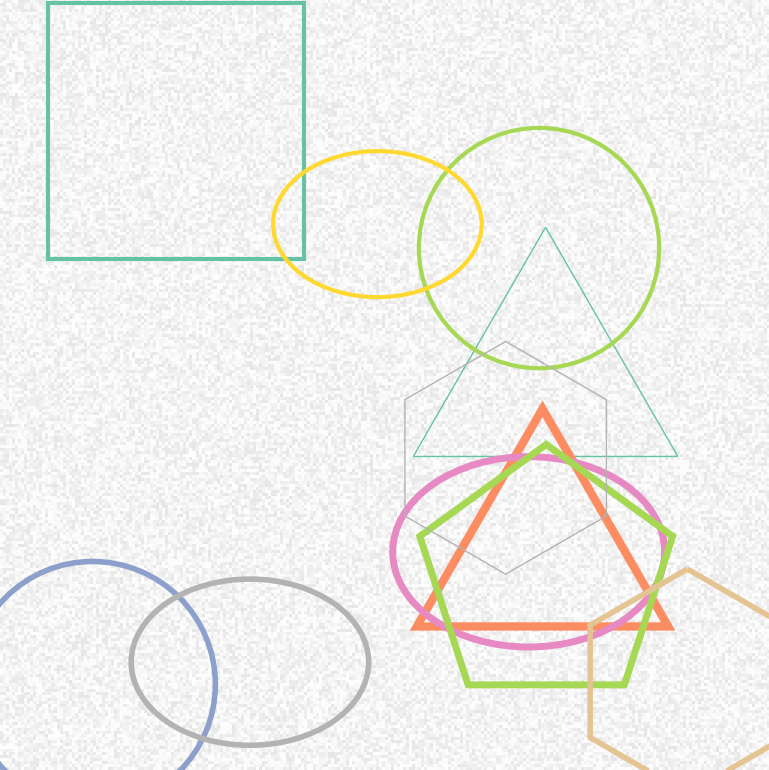[{"shape": "triangle", "thickness": 0.5, "radius": 0.99, "center": [0.708, 0.506]}, {"shape": "square", "thickness": 1.5, "radius": 0.83, "center": [0.229, 0.83]}, {"shape": "triangle", "thickness": 3, "radius": 0.94, "center": [0.705, 0.281]}, {"shape": "circle", "thickness": 2, "radius": 0.8, "center": [0.12, 0.111]}, {"shape": "oval", "thickness": 2.5, "radius": 0.88, "center": [0.687, 0.283]}, {"shape": "circle", "thickness": 1.5, "radius": 0.78, "center": [0.7, 0.678]}, {"shape": "pentagon", "thickness": 2.5, "radius": 0.86, "center": [0.709, 0.25]}, {"shape": "oval", "thickness": 1.5, "radius": 0.68, "center": [0.49, 0.709]}, {"shape": "hexagon", "thickness": 2, "radius": 0.73, "center": [0.893, 0.115]}, {"shape": "hexagon", "thickness": 0.5, "radius": 0.76, "center": [0.657, 0.405]}, {"shape": "oval", "thickness": 2, "radius": 0.77, "center": [0.325, 0.14]}]